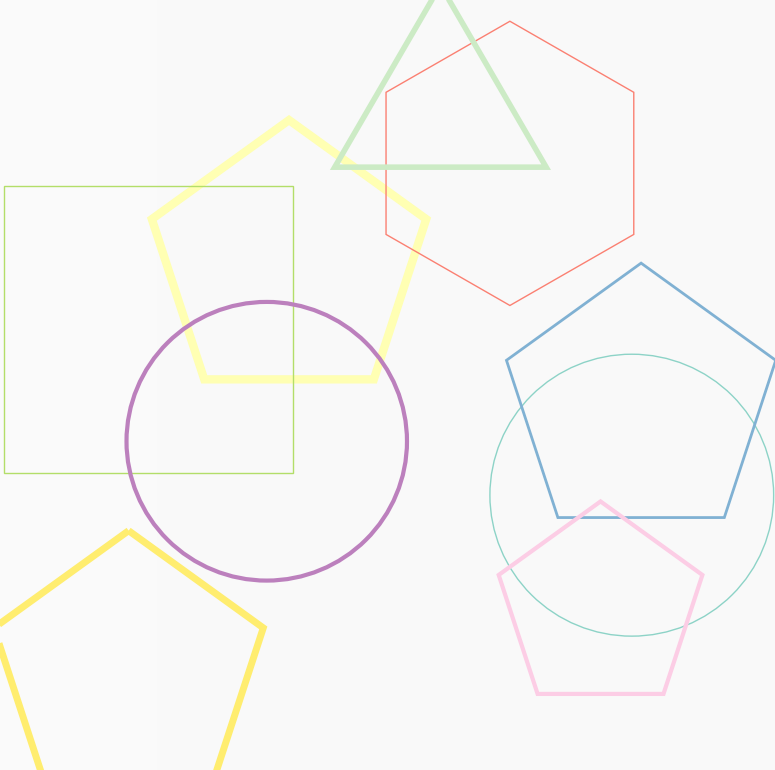[{"shape": "circle", "thickness": 0.5, "radius": 0.92, "center": [0.815, 0.357]}, {"shape": "pentagon", "thickness": 3, "radius": 0.93, "center": [0.373, 0.658]}, {"shape": "hexagon", "thickness": 0.5, "radius": 0.92, "center": [0.658, 0.788]}, {"shape": "pentagon", "thickness": 1, "radius": 0.91, "center": [0.827, 0.476]}, {"shape": "square", "thickness": 0.5, "radius": 0.93, "center": [0.191, 0.572]}, {"shape": "pentagon", "thickness": 1.5, "radius": 0.69, "center": [0.775, 0.211]}, {"shape": "circle", "thickness": 1.5, "radius": 0.9, "center": [0.344, 0.427]}, {"shape": "triangle", "thickness": 2, "radius": 0.79, "center": [0.568, 0.862]}, {"shape": "pentagon", "thickness": 2.5, "radius": 0.91, "center": [0.166, 0.128]}]